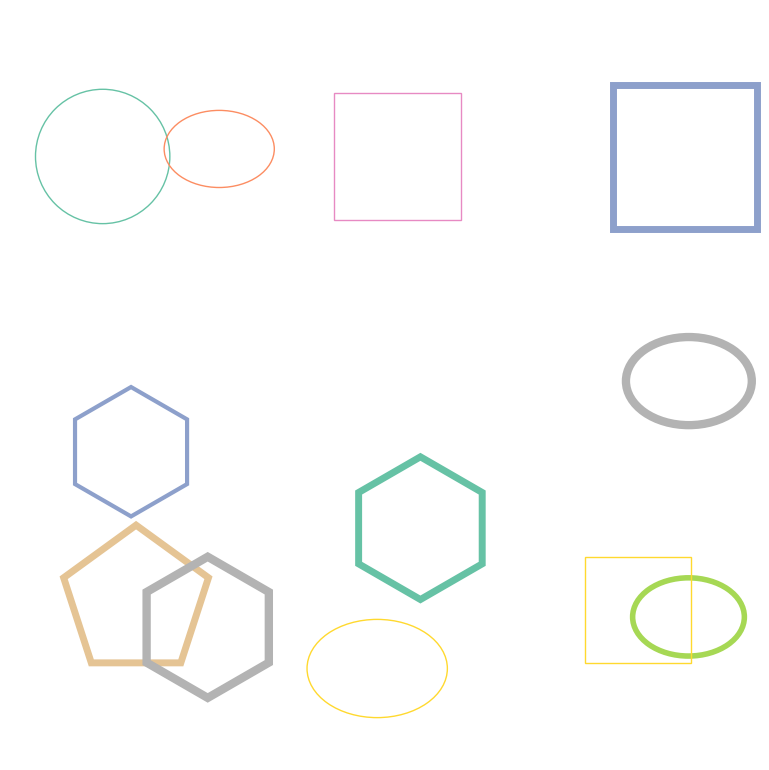[{"shape": "hexagon", "thickness": 2.5, "radius": 0.46, "center": [0.546, 0.314]}, {"shape": "circle", "thickness": 0.5, "radius": 0.44, "center": [0.133, 0.797]}, {"shape": "oval", "thickness": 0.5, "radius": 0.36, "center": [0.285, 0.807]}, {"shape": "square", "thickness": 2.5, "radius": 0.47, "center": [0.889, 0.796]}, {"shape": "hexagon", "thickness": 1.5, "radius": 0.42, "center": [0.17, 0.413]}, {"shape": "square", "thickness": 0.5, "radius": 0.41, "center": [0.516, 0.797]}, {"shape": "oval", "thickness": 2, "radius": 0.36, "center": [0.894, 0.199]}, {"shape": "oval", "thickness": 0.5, "radius": 0.46, "center": [0.49, 0.132]}, {"shape": "square", "thickness": 0.5, "radius": 0.34, "center": [0.829, 0.208]}, {"shape": "pentagon", "thickness": 2.5, "radius": 0.49, "center": [0.177, 0.219]}, {"shape": "oval", "thickness": 3, "radius": 0.41, "center": [0.895, 0.505]}, {"shape": "hexagon", "thickness": 3, "radius": 0.46, "center": [0.27, 0.185]}]